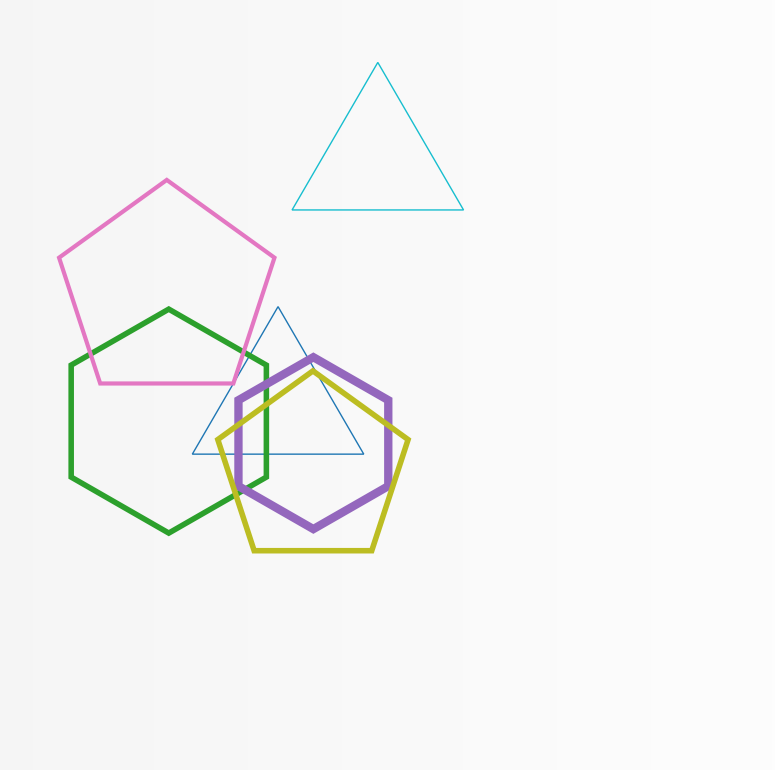[{"shape": "triangle", "thickness": 0.5, "radius": 0.64, "center": [0.359, 0.474]}, {"shape": "hexagon", "thickness": 2, "radius": 0.73, "center": [0.218, 0.453]}, {"shape": "hexagon", "thickness": 3, "radius": 0.56, "center": [0.404, 0.424]}, {"shape": "pentagon", "thickness": 1.5, "radius": 0.73, "center": [0.215, 0.62]}, {"shape": "pentagon", "thickness": 2, "radius": 0.65, "center": [0.404, 0.389]}, {"shape": "triangle", "thickness": 0.5, "radius": 0.64, "center": [0.487, 0.791]}]